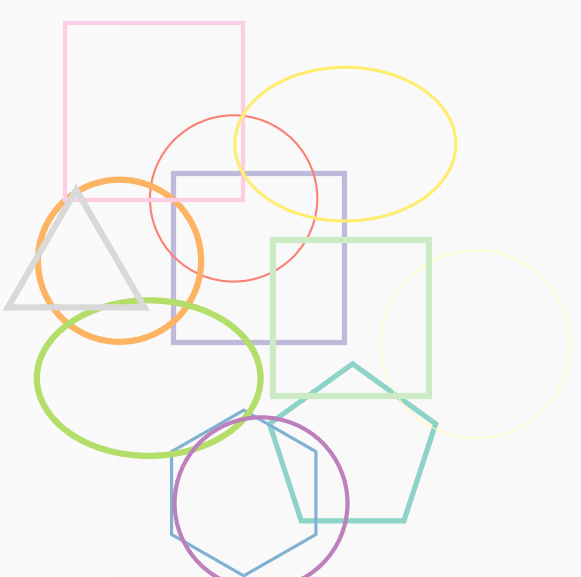[{"shape": "pentagon", "thickness": 2.5, "radius": 0.75, "center": [0.607, 0.219]}, {"shape": "circle", "thickness": 0.5, "radius": 0.81, "center": [0.819, 0.403]}, {"shape": "square", "thickness": 2.5, "radius": 0.73, "center": [0.445, 0.553]}, {"shape": "circle", "thickness": 1, "radius": 0.72, "center": [0.402, 0.655]}, {"shape": "hexagon", "thickness": 1.5, "radius": 0.72, "center": [0.419, 0.145]}, {"shape": "circle", "thickness": 3, "radius": 0.7, "center": [0.206, 0.548]}, {"shape": "oval", "thickness": 3, "radius": 0.96, "center": [0.256, 0.344]}, {"shape": "square", "thickness": 2, "radius": 0.77, "center": [0.265, 0.806]}, {"shape": "triangle", "thickness": 3, "radius": 0.68, "center": [0.131, 0.535]}, {"shape": "circle", "thickness": 2, "radius": 0.74, "center": [0.449, 0.128]}, {"shape": "square", "thickness": 3, "radius": 0.67, "center": [0.604, 0.448]}, {"shape": "oval", "thickness": 1.5, "radius": 0.95, "center": [0.594, 0.75]}]